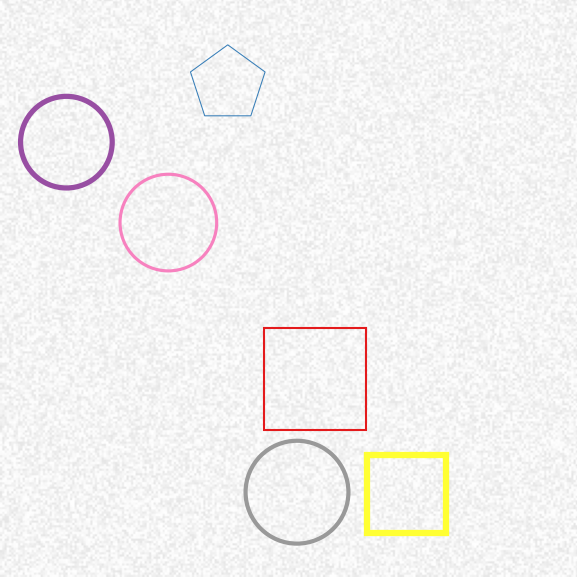[{"shape": "square", "thickness": 1, "radius": 0.44, "center": [0.545, 0.342]}, {"shape": "pentagon", "thickness": 0.5, "radius": 0.34, "center": [0.394, 0.854]}, {"shape": "circle", "thickness": 2.5, "radius": 0.4, "center": [0.115, 0.753]}, {"shape": "square", "thickness": 3, "radius": 0.34, "center": [0.704, 0.144]}, {"shape": "circle", "thickness": 1.5, "radius": 0.42, "center": [0.292, 0.614]}, {"shape": "circle", "thickness": 2, "radius": 0.45, "center": [0.514, 0.147]}]